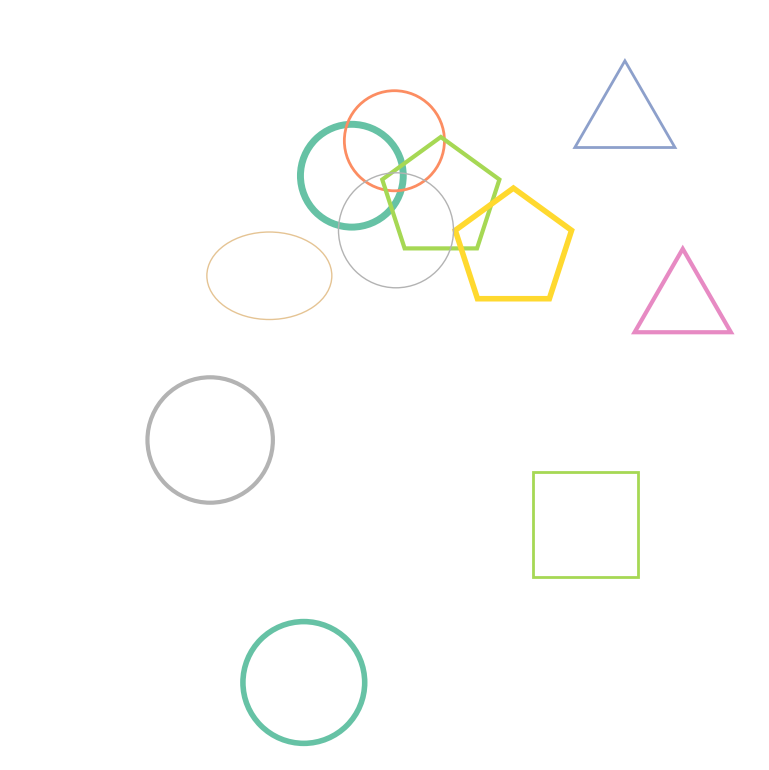[{"shape": "circle", "thickness": 2, "radius": 0.4, "center": [0.395, 0.114]}, {"shape": "circle", "thickness": 2.5, "radius": 0.33, "center": [0.457, 0.772]}, {"shape": "circle", "thickness": 1, "radius": 0.32, "center": [0.512, 0.817]}, {"shape": "triangle", "thickness": 1, "radius": 0.38, "center": [0.812, 0.846]}, {"shape": "triangle", "thickness": 1.5, "radius": 0.36, "center": [0.887, 0.605]}, {"shape": "square", "thickness": 1, "radius": 0.34, "center": [0.76, 0.319]}, {"shape": "pentagon", "thickness": 1.5, "radius": 0.4, "center": [0.573, 0.742]}, {"shape": "pentagon", "thickness": 2, "radius": 0.4, "center": [0.667, 0.676]}, {"shape": "oval", "thickness": 0.5, "radius": 0.41, "center": [0.35, 0.642]}, {"shape": "circle", "thickness": 0.5, "radius": 0.37, "center": [0.514, 0.701]}, {"shape": "circle", "thickness": 1.5, "radius": 0.41, "center": [0.273, 0.429]}]